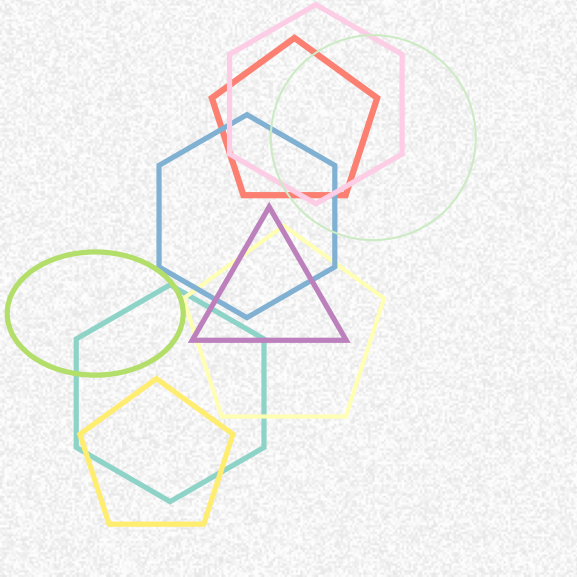[{"shape": "hexagon", "thickness": 2.5, "radius": 0.94, "center": [0.295, 0.318]}, {"shape": "pentagon", "thickness": 2, "radius": 0.91, "center": [0.491, 0.426]}, {"shape": "pentagon", "thickness": 3, "radius": 0.75, "center": [0.51, 0.783]}, {"shape": "hexagon", "thickness": 2.5, "radius": 0.88, "center": [0.428, 0.625]}, {"shape": "oval", "thickness": 2.5, "radius": 0.76, "center": [0.165, 0.456]}, {"shape": "hexagon", "thickness": 2.5, "radius": 0.86, "center": [0.547, 0.819]}, {"shape": "triangle", "thickness": 2.5, "radius": 0.77, "center": [0.466, 0.487]}, {"shape": "circle", "thickness": 1, "radius": 0.89, "center": [0.646, 0.761]}, {"shape": "pentagon", "thickness": 2.5, "radius": 0.7, "center": [0.271, 0.204]}]